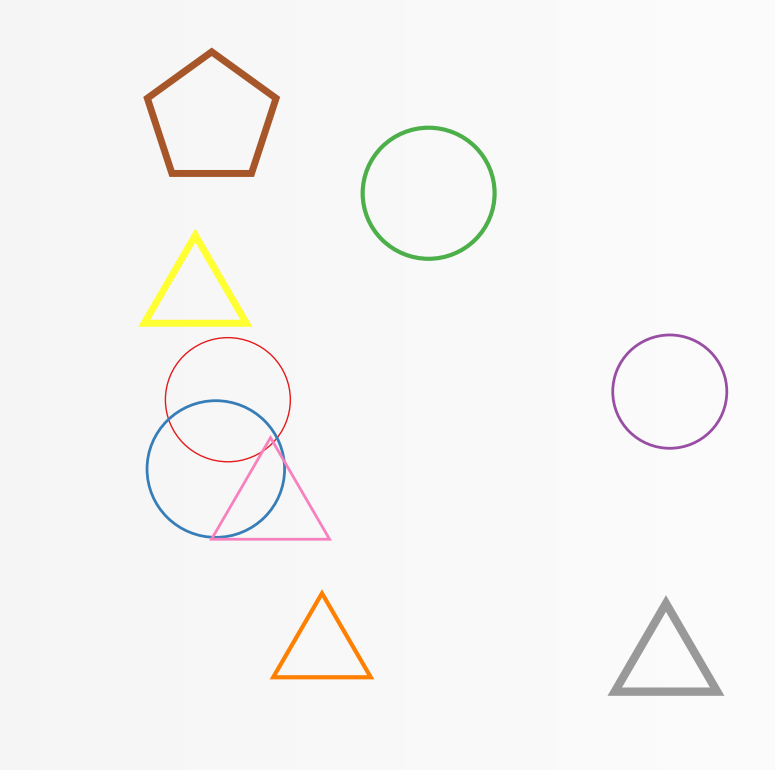[{"shape": "circle", "thickness": 0.5, "radius": 0.4, "center": [0.294, 0.481]}, {"shape": "circle", "thickness": 1, "radius": 0.44, "center": [0.278, 0.391]}, {"shape": "circle", "thickness": 1.5, "radius": 0.43, "center": [0.553, 0.749]}, {"shape": "circle", "thickness": 1, "radius": 0.37, "center": [0.864, 0.491]}, {"shape": "triangle", "thickness": 1.5, "radius": 0.36, "center": [0.415, 0.157]}, {"shape": "triangle", "thickness": 2.5, "radius": 0.38, "center": [0.252, 0.618]}, {"shape": "pentagon", "thickness": 2.5, "radius": 0.44, "center": [0.273, 0.845]}, {"shape": "triangle", "thickness": 1, "radius": 0.44, "center": [0.349, 0.344]}, {"shape": "triangle", "thickness": 3, "radius": 0.38, "center": [0.859, 0.14]}]